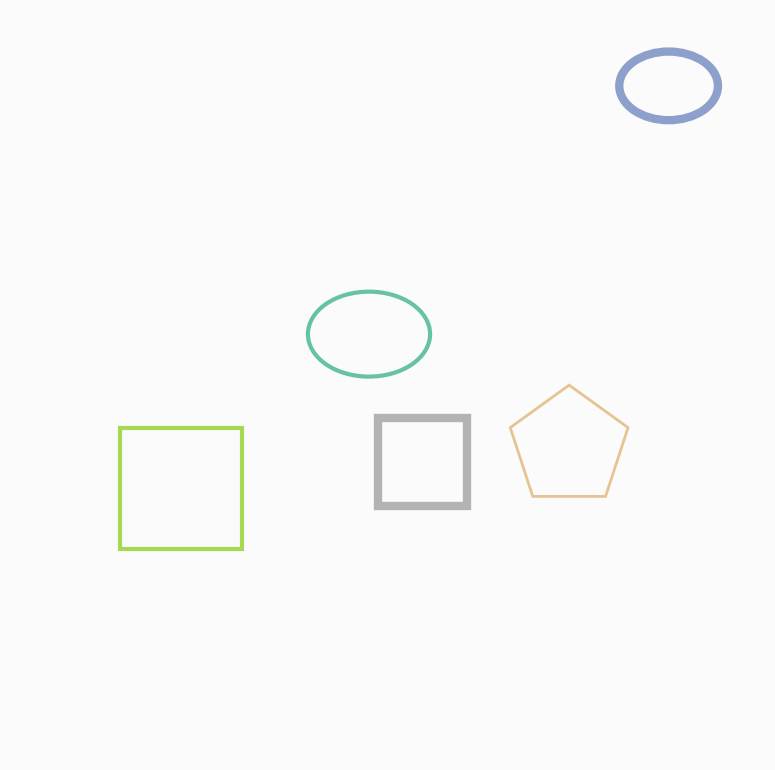[{"shape": "oval", "thickness": 1.5, "radius": 0.39, "center": [0.476, 0.566]}, {"shape": "oval", "thickness": 3, "radius": 0.32, "center": [0.863, 0.888]}, {"shape": "square", "thickness": 1.5, "radius": 0.39, "center": [0.234, 0.366]}, {"shape": "pentagon", "thickness": 1, "radius": 0.4, "center": [0.734, 0.42]}, {"shape": "square", "thickness": 3, "radius": 0.29, "center": [0.545, 0.4]}]